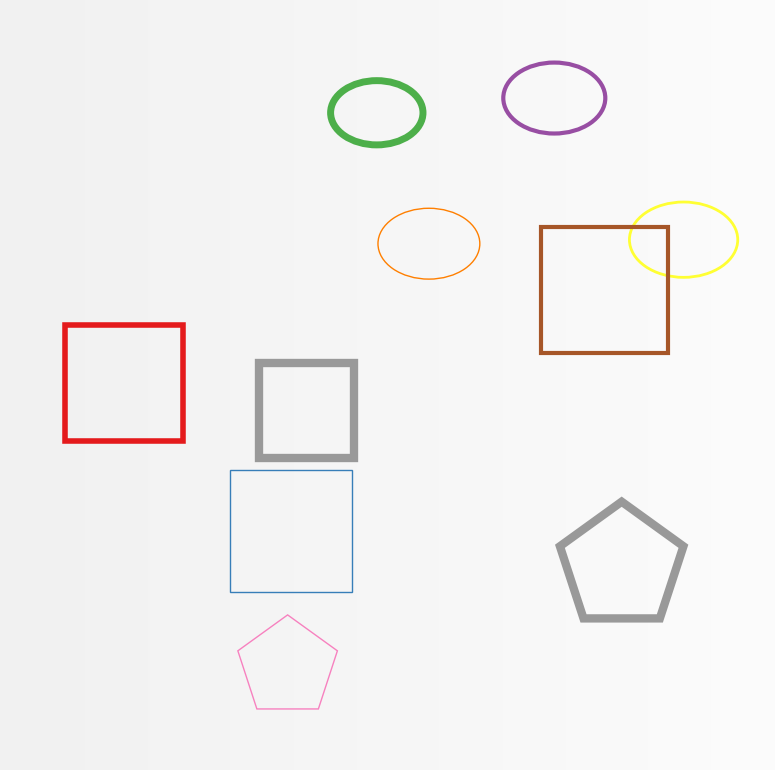[{"shape": "square", "thickness": 2, "radius": 0.38, "center": [0.16, 0.503]}, {"shape": "square", "thickness": 0.5, "radius": 0.4, "center": [0.376, 0.311]}, {"shape": "oval", "thickness": 2.5, "radius": 0.3, "center": [0.486, 0.854]}, {"shape": "oval", "thickness": 1.5, "radius": 0.33, "center": [0.715, 0.873]}, {"shape": "oval", "thickness": 0.5, "radius": 0.33, "center": [0.553, 0.684]}, {"shape": "oval", "thickness": 1, "radius": 0.35, "center": [0.882, 0.689]}, {"shape": "square", "thickness": 1.5, "radius": 0.41, "center": [0.78, 0.623]}, {"shape": "pentagon", "thickness": 0.5, "radius": 0.34, "center": [0.371, 0.134]}, {"shape": "square", "thickness": 3, "radius": 0.31, "center": [0.395, 0.467]}, {"shape": "pentagon", "thickness": 3, "radius": 0.42, "center": [0.802, 0.265]}]